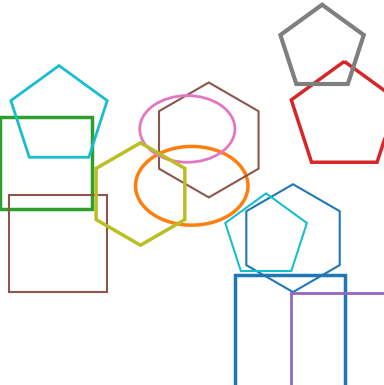[{"shape": "hexagon", "thickness": 1.5, "radius": 0.7, "center": [0.761, 0.381]}, {"shape": "square", "thickness": 2.5, "radius": 0.72, "center": [0.753, 0.141]}, {"shape": "oval", "thickness": 2.5, "radius": 0.73, "center": [0.498, 0.517]}, {"shape": "square", "thickness": 2.5, "radius": 0.6, "center": [0.121, 0.577]}, {"shape": "pentagon", "thickness": 2.5, "radius": 0.72, "center": [0.894, 0.696]}, {"shape": "square", "thickness": 2, "radius": 0.64, "center": [0.883, 0.109]}, {"shape": "hexagon", "thickness": 1.5, "radius": 0.75, "center": [0.542, 0.637]}, {"shape": "square", "thickness": 1.5, "radius": 0.63, "center": [0.15, 0.367]}, {"shape": "oval", "thickness": 2, "radius": 0.62, "center": [0.487, 0.665]}, {"shape": "pentagon", "thickness": 3, "radius": 0.57, "center": [0.837, 0.874]}, {"shape": "hexagon", "thickness": 2.5, "radius": 0.66, "center": [0.365, 0.496]}, {"shape": "pentagon", "thickness": 1.5, "radius": 0.56, "center": [0.691, 0.386]}, {"shape": "pentagon", "thickness": 2, "radius": 0.66, "center": [0.153, 0.698]}]